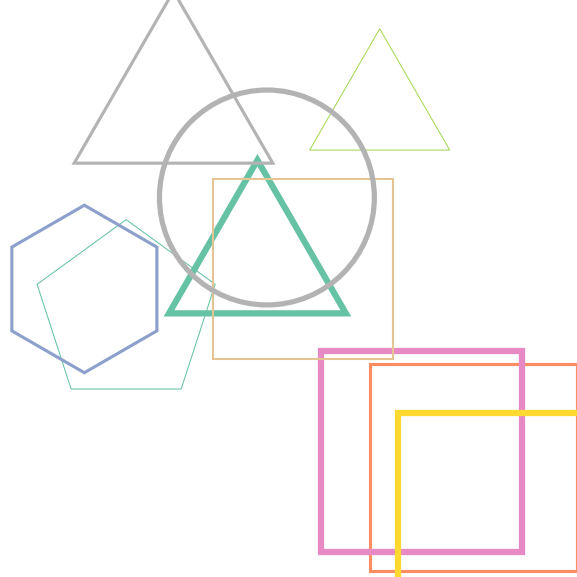[{"shape": "pentagon", "thickness": 0.5, "radius": 0.81, "center": [0.218, 0.457]}, {"shape": "triangle", "thickness": 3, "radius": 0.88, "center": [0.446, 0.545]}, {"shape": "square", "thickness": 1.5, "radius": 0.9, "center": [0.82, 0.19]}, {"shape": "hexagon", "thickness": 1.5, "radius": 0.73, "center": [0.146, 0.499]}, {"shape": "square", "thickness": 3, "radius": 0.87, "center": [0.73, 0.218]}, {"shape": "triangle", "thickness": 0.5, "radius": 0.7, "center": [0.657, 0.809]}, {"shape": "square", "thickness": 3, "radius": 0.83, "center": [0.855, 0.118]}, {"shape": "square", "thickness": 1, "radius": 0.78, "center": [0.524, 0.533]}, {"shape": "circle", "thickness": 2.5, "radius": 0.93, "center": [0.462, 0.657]}, {"shape": "triangle", "thickness": 1.5, "radius": 0.99, "center": [0.3, 0.816]}]